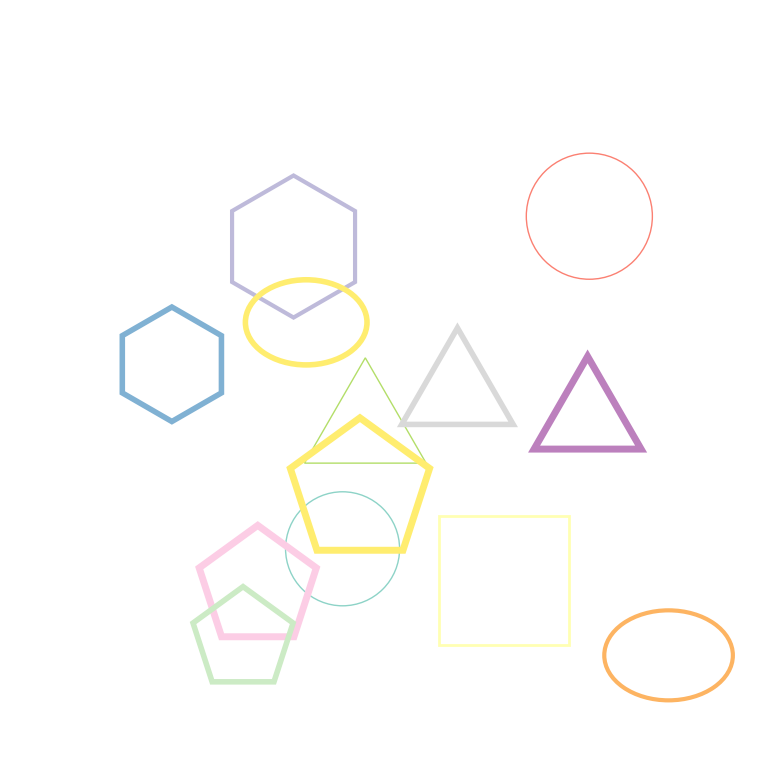[{"shape": "circle", "thickness": 0.5, "radius": 0.37, "center": [0.445, 0.287]}, {"shape": "square", "thickness": 1, "radius": 0.42, "center": [0.655, 0.246]}, {"shape": "hexagon", "thickness": 1.5, "radius": 0.46, "center": [0.381, 0.68]}, {"shape": "circle", "thickness": 0.5, "radius": 0.41, "center": [0.765, 0.719]}, {"shape": "hexagon", "thickness": 2, "radius": 0.37, "center": [0.223, 0.527]}, {"shape": "oval", "thickness": 1.5, "radius": 0.42, "center": [0.868, 0.149]}, {"shape": "triangle", "thickness": 0.5, "radius": 0.46, "center": [0.474, 0.444]}, {"shape": "pentagon", "thickness": 2.5, "radius": 0.4, "center": [0.335, 0.238]}, {"shape": "triangle", "thickness": 2, "radius": 0.42, "center": [0.594, 0.491]}, {"shape": "triangle", "thickness": 2.5, "radius": 0.4, "center": [0.763, 0.457]}, {"shape": "pentagon", "thickness": 2, "radius": 0.34, "center": [0.316, 0.17]}, {"shape": "pentagon", "thickness": 2.5, "radius": 0.48, "center": [0.467, 0.362]}, {"shape": "oval", "thickness": 2, "radius": 0.39, "center": [0.398, 0.581]}]